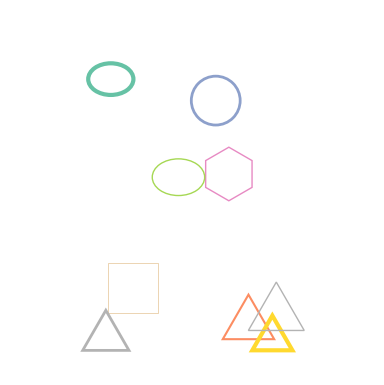[{"shape": "oval", "thickness": 3, "radius": 0.29, "center": [0.288, 0.794]}, {"shape": "triangle", "thickness": 1.5, "radius": 0.39, "center": [0.645, 0.158]}, {"shape": "circle", "thickness": 2, "radius": 0.32, "center": [0.56, 0.739]}, {"shape": "hexagon", "thickness": 1, "radius": 0.35, "center": [0.594, 0.548]}, {"shape": "oval", "thickness": 1, "radius": 0.34, "center": [0.464, 0.54]}, {"shape": "triangle", "thickness": 3, "radius": 0.3, "center": [0.707, 0.12]}, {"shape": "square", "thickness": 0.5, "radius": 0.33, "center": [0.346, 0.252]}, {"shape": "triangle", "thickness": 1, "radius": 0.42, "center": [0.718, 0.184]}, {"shape": "triangle", "thickness": 2, "radius": 0.35, "center": [0.275, 0.125]}]